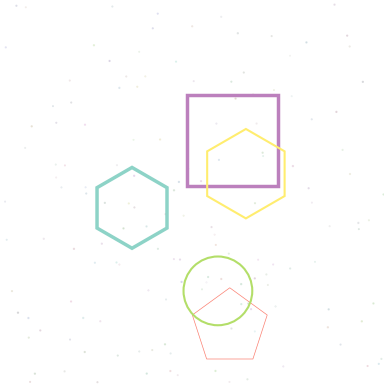[{"shape": "hexagon", "thickness": 2.5, "radius": 0.52, "center": [0.343, 0.46]}, {"shape": "pentagon", "thickness": 0.5, "radius": 0.51, "center": [0.597, 0.15]}, {"shape": "circle", "thickness": 1.5, "radius": 0.45, "center": [0.566, 0.244]}, {"shape": "square", "thickness": 2.5, "radius": 0.59, "center": [0.605, 0.635]}, {"shape": "hexagon", "thickness": 1.5, "radius": 0.58, "center": [0.639, 0.549]}]